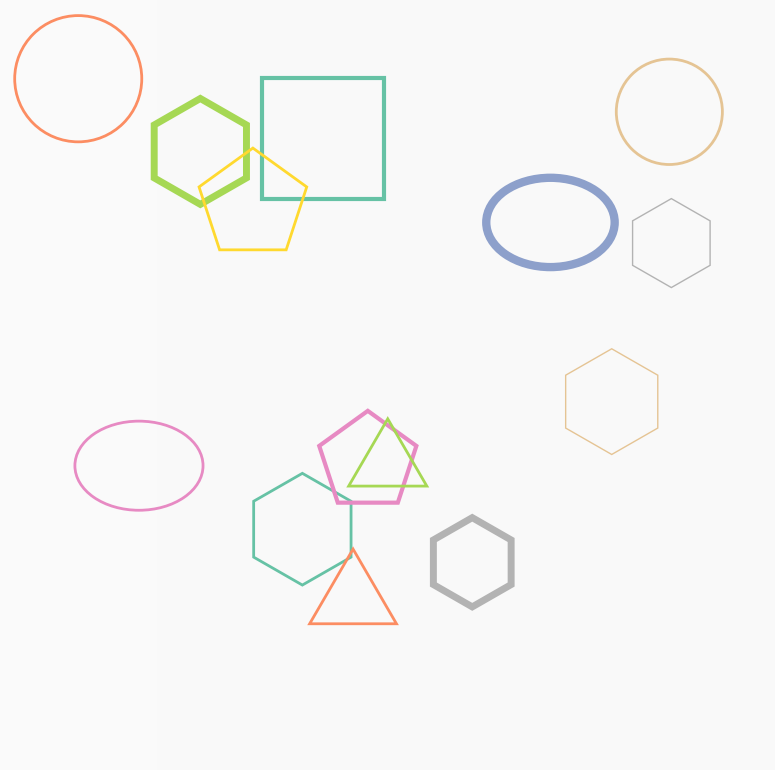[{"shape": "square", "thickness": 1.5, "radius": 0.39, "center": [0.416, 0.82]}, {"shape": "hexagon", "thickness": 1, "radius": 0.36, "center": [0.39, 0.313]}, {"shape": "circle", "thickness": 1, "radius": 0.41, "center": [0.101, 0.898]}, {"shape": "triangle", "thickness": 1, "radius": 0.32, "center": [0.456, 0.222]}, {"shape": "oval", "thickness": 3, "radius": 0.41, "center": [0.71, 0.711]}, {"shape": "pentagon", "thickness": 1.5, "radius": 0.33, "center": [0.475, 0.401]}, {"shape": "oval", "thickness": 1, "radius": 0.41, "center": [0.179, 0.395]}, {"shape": "triangle", "thickness": 1, "radius": 0.29, "center": [0.5, 0.398]}, {"shape": "hexagon", "thickness": 2.5, "radius": 0.34, "center": [0.258, 0.803]}, {"shape": "pentagon", "thickness": 1, "radius": 0.37, "center": [0.326, 0.735]}, {"shape": "hexagon", "thickness": 0.5, "radius": 0.34, "center": [0.789, 0.478]}, {"shape": "circle", "thickness": 1, "radius": 0.34, "center": [0.864, 0.855]}, {"shape": "hexagon", "thickness": 0.5, "radius": 0.29, "center": [0.866, 0.684]}, {"shape": "hexagon", "thickness": 2.5, "radius": 0.29, "center": [0.609, 0.27]}]